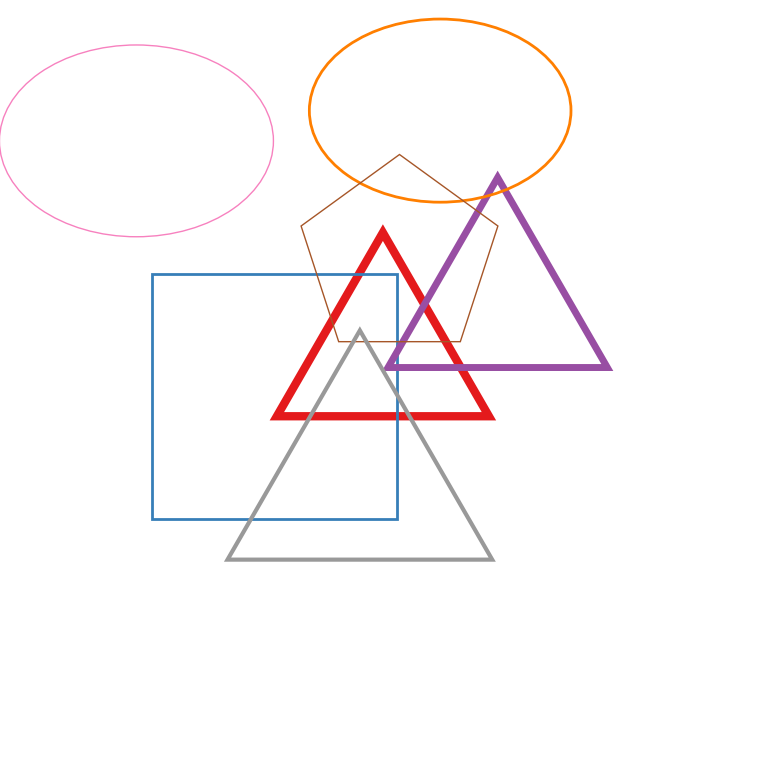[{"shape": "triangle", "thickness": 3, "radius": 0.79, "center": [0.497, 0.539]}, {"shape": "square", "thickness": 1, "radius": 0.79, "center": [0.357, 0.485]}, {"shape": "triangle", "thickness": 2.5, "radius": 0.82, "center": [0.646, 0.605]}, {"shape": "oval", "thickness": 1, "radius": 0.85, "center": [0.572, 0.856]}, {"shape": "pentagon", "thickness": 0.5, "radius": 0.67, "center": [0.519, 0.665]}, {"shape": "oval", "thickness": 0.5, "radius": 0.89, "center": [0.177, 0.817]}, {"shape": "triangle", "thickness": 1.5, "radius": 0.99, "center": [0.467, 0.372]}]